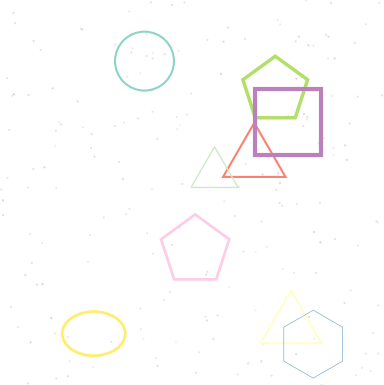[{"shape": "circle", "thickness": 1.5, "radius": 0.38, "center": [0.375, 0.841]}, {"shape": "triangle", "thickness": 1, "radius": 0.46, "center": [0.756, 0.155]}, {"shape": "triangle", "thickness": 1.5, "radius": 0.47, "center": [0.66, 0.587]}, {"shape": "hexagon", "thickness": 0.5, "radius": 0.44, "center": [0.813, 0.106]}, {"shape": "pentagon", "thickness": 2.5, "radius": 0.44, "center": [0.715, 0.766]}, {"shape": "pentagon", "thickness": 2, "radius": 0.47, "center": [0.507, 0.35]}, {"shape": "square", "thickness": 3, "radius": 0.43, "center": [0.749, 0.683]}, {"shape": "triangle", "thickness": 1, "radius": 0.35, "center": [0.557, 0.548]}, {"shape": "oval", "thickness": 2, "radius": 0.41, "center": [0.244, 0.133]}]